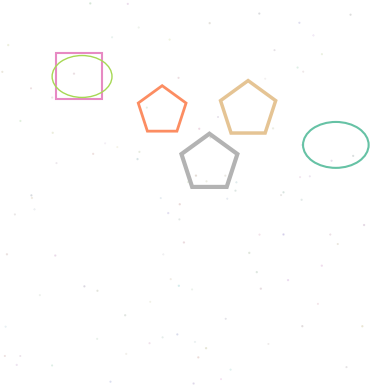[{"shape": "oval", "thickness": 1.5, "radius": 0.43, "center": [0.872, 0.624]}, {"shape": "pentagon", "thickness": 2, "radius": 0.33, "center": [0.421, 0.712]}, {"shape": "square", "thickness": 1.5, "radius": 0.3, "center": [0.205, 0.803]}, {"shape": "oval", "thickness": 1, "radius": 0.39, "center": [0.213, 0.801]}, {"shape": "pentagon", "thickness": 2.5, "radius": 0.38, "center": [0.644, 0.715]}, {"shape": "pentagon", "thickness": 3, "radius": 0.38, "center": [0.544, 0.576]}]